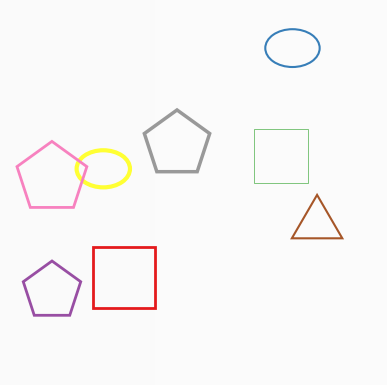[{"shape": "square", "thickness": 2, "radius": 0.4, "center": [0.321, 0.28]}, {"shape": "oval", "thickness": 1.5, "radius": 0.35, "center": [0.755, 0.875]}, {"shape": "square", "thickness": 0.5, "radius": 0.35, "center": [0.725, 0.596]}, {"shape": "pentagon", "thickness": 2, "radius": 0.39, "center": [0.134, 0.244]}, {"shape": "oval", "thickness": 3, "radius": 0.34, "center": [0.267, 0.562]}, {"shape": "triangle", "thickness": 1.5, "radius": 0.38, "center": [0.818, 0.419]}, {"shape": "pentagon", "thickness": 2, "radius": 0.47, "center": [0.134, 0.538]}, {"shape": "pentagon", "thickness": 2.5, "radius": 0.44, "center": [0.457, 0.626]}]